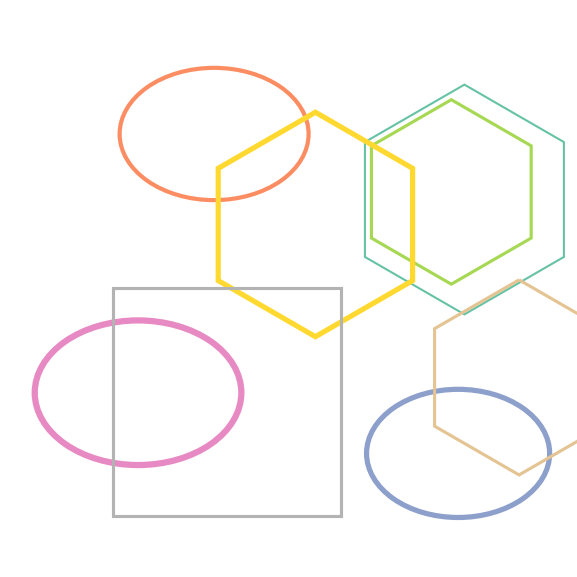[{"shape": "hexagon", "thickness": 1, "radius": 0.99, "center": [0.804, 0.654]}, {"shape": "oval", "thickness": 2, "radius": 0.82, "center": [0.371, 0.767]}, {"shape": "oval", "thickness": 2.5, "radius": 0.79, "center": [0.793, 0.214]}, {"shape": "oval", "thickness": 3, "radius": 0.89, "center": [0.239, 0.319]}, {"shape": "hexagon", "thickness": 1.5, "radius": 0.8, "center": [0.781, 0.667]}, {"shape": "hexagon", "thickness": 2.5, "radius": 0.97, "center": [0.546, 0.61]}, {"shape": "hexagon", "thickness": 1.5, "radius": 0.84, "center": [0.899, 0.346]}, {"shape": "square", "thickness": 1.5, "radius": 0.99, "center": [0.393, 0.304]}]